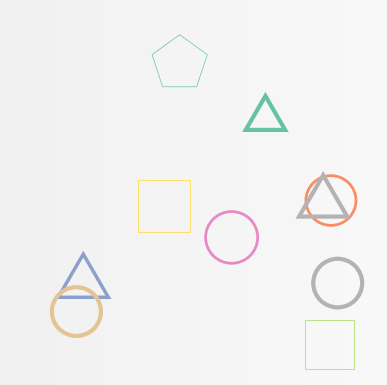[{"shape": "triangle", "thickness": 3, "radius": 0.29, "center": [0.685, 0.692]}, {"shape": "pentagon", "thickness": 0.5, "radius": 0.37, "center": [0.464, 0.835]}, {"shape": "circle", "thickness": 2, "radius": 0.32, "center": [0.854, 0.479]}, {"shape": "triangle", "thickness": 2.5, "radius": 0.37, "center": [0.215, 0.265]}, {"shape": "circle", "thickness": 2, "radius": 0.34, "center": [0.598, 0.383]}, {"shape": "square", "thickness": 0.5, "radius": 0.32, "center": [0.85, 0.104]}, {"shape": "square", "thickness": 0.5, "radius": 0.34, "center": [0.424, 0.464]}, {"shape": "circle", "thickness": 3, "radius": 0.32, "center": [0.197, 0.191]}, {"shape": "triangle", "thickness": 3, "radius": 0.36, "center": [0.834, 0.473]}, {"shape": "circle", "thickness": 3, "radius": 0.32, "center": [0.872, 0.265]}]